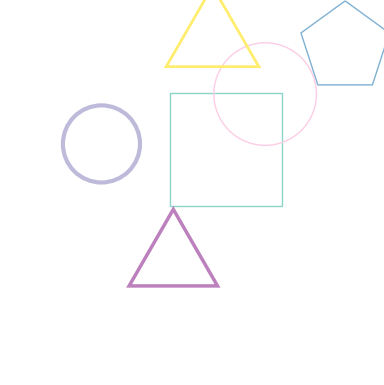[{"shape": "square", "thickness": 1, "radius": 0.73, "center": [0.587, 0.611]}, {"shape": "circle", "thickness": 3, "radius": 0.5, "center": [0.264, 0.626]}, {"shape": "pentagon", "thickness": 1, "radius": 0.6, "center": [0.896, 0.877]}, {"shape": "circle", "thickness": 1, "radius": 0.67, "center": [0.689, 0.756]}, {"shape": "triangle", "thickness": 2.5, "radius": 0.66, "center": [0.45, 0.324]}, {"shape": "triangle", "thickness": 2, "radius": 0.69, "center": [0.552, 0.896]}]